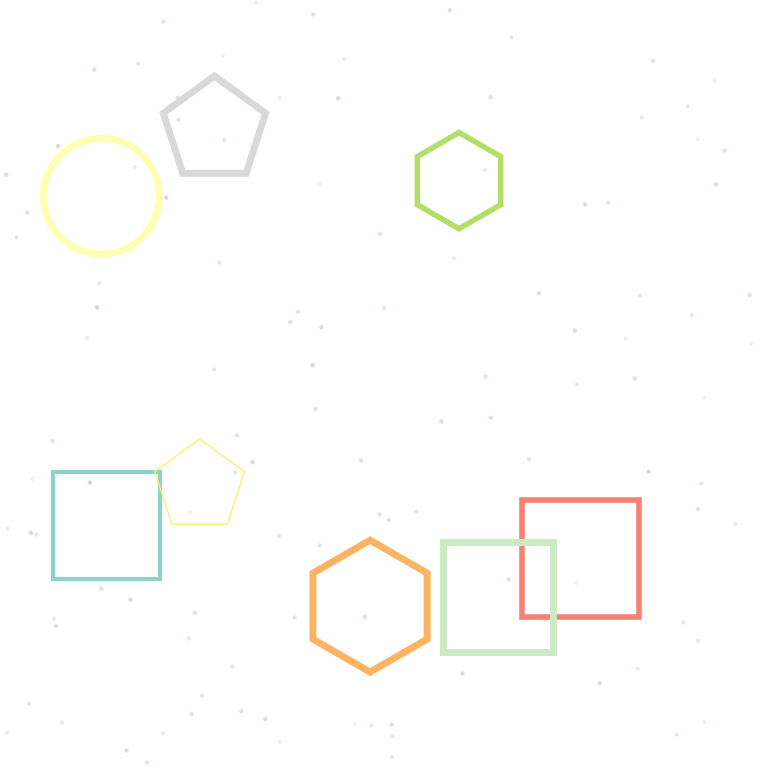[{"shape": "square", "thickness": 1.5, "radius": 0.35, "center": [0.138, 0.317]}, {"shape": "circle", "thickness": 2.5, "radius": 0.38, "center": [0.132, 0.745]}, {"shape": "square", "thickness": 2, "radius": 0.38, "center": [0.754, 0.275]}, {"shape": "hexagon", "thickness": 2.5, "radius": 0.43, "center": [0.481, 0.213]}, {"shape": "hexagon", "thickness": 2, "radius": 0.31, "center": [0.596, 0.765]}, {"shape": "pentagon", "thickness": 2.5, "radius": 0.35, "center": [0.279, 0.831]}, {"shape": "square", "thickness": 2.5, "radius": 0.36, "center": [0.647, 0.225]}, {"shape": "pentagon", "thickness": 0.5, "radius": 0.31, "center": [0.259, 0.369]}]